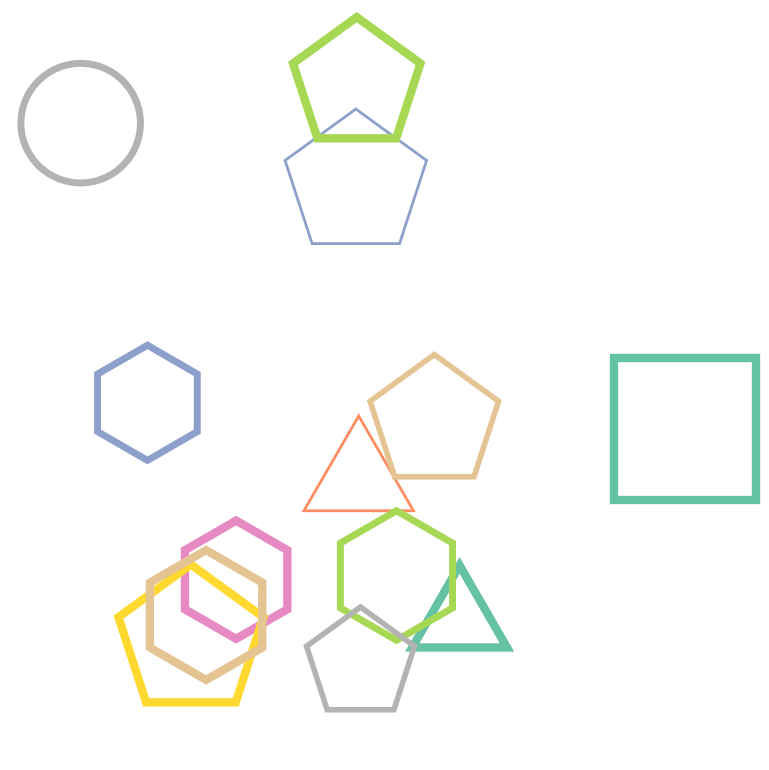[{"shape": "square", "thickness": 3, "radius": 0.46, "center": [0.89, 0.443]}, {"shape": "triangle", "thickness": 3, "radius": 0.36, "center": [0.597, 0.195]}, {"shape": "triangle", "thickness": 1, "radius": 0.41, "center": [0.466, 0.378]}, {"shape": "pentagon", "thickness": 1, "radius": 0.48, "center": [0.462, 0.762]}, {"shape": "hexagon", "thickness": 2.5, "radius": 0.37, "center": [0.191, 0.477]}, {"shape": "hexagon", "thickness": 3, "radius": 0.38, "center": [0.307, 0.247]}, {"shape": "pentagon", "thickness": 3, "radius": 0.44, "center": [0.463, 0.891]}, {"shape": "hexagon", "thickness": 2.5, "radius": 0.42, "center": [0.515, 0.253]}, {"shape": "pentagon", "thickness": 3, "radius": 0.49, "center": [0.248, 0.168]}, {"shape": "pentagon", "thickness": 2, "radius": 0.44, "center": [0.564, 0.452]}, {"shape": "hexagon", "thickness": 3, "radius": 0.42, "center": [0.268, 0.201]}, {"shape": "pentagon", "thickness": 2, "radius": 0.37, "center": [0.468, 0.138]}, {"shape": "circle", "thickness": 2.5, "radius": 0.39, "center": [0.105, 0.84]}]